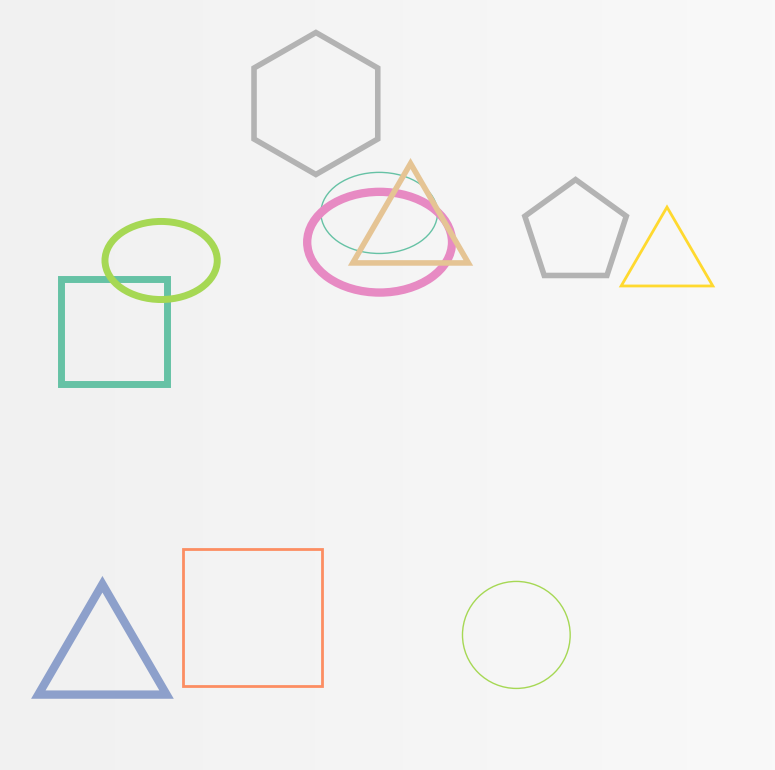[{"shape": "oval", "thickness": 0.5, "radius": 0.38, "center": [0.489, 0.723]}, {"shape": "square", "thickness": 2.5, "radius": 0.34, "center": [0.147, 0.569]}, {"shape": "square", "thickness": 1, "radius": 0.45, "center": [0.326, 0.198]}, {"shape": "triangle", "thickness": 3, "radius": 0.48, "center": [0.132, 0.146]}, {"shape": "oval", "thickness": 3, "radius": 0.47, "center": [0.49, 0.685]}, {"shape": "circle", "thickness": 0.5, "radius": 0.35, "center": [0.666, 0.175]}, {"shape": "oval", "thickness": 2.5, "radius": 0.36, "center": [0.208, 0.662]}, {"shape": "triangle", "thickness": 1, "radius": 0.34, "center": [0.861, 0.663]}, {"shape": "triangle", "thickness": 2, "radius": 0.43, "center": [0.53, 0.702]}, {"shape": "hexagon", "thickness": 2, "radius": 0.46, "center": [0.408, 0.866]}, {"shape": "pentagon", "thickness": 2, "radius": 0.34, "center": [0.743, 0.698]}]